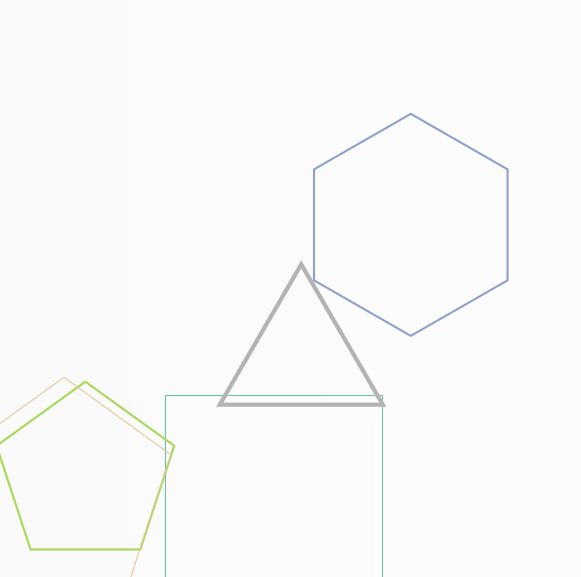[{"shape": "square", "thickness": 0.5, "radius": 0.93, "center": [0.471, 0.128]}, {"shape": "hexagon", "thickness": 1, "radius": 0.96, "center": [0.707, 0.61]}, {"shape": "pentagon", "thickness": 1, "radius": 0.8, "center": [0.147, 0.178]}, {"shape": "pentagon", "thickness": 0.5, "radius": 0.97, "center": [0.11, 0.152]}, {"shape": "triangle", "thickness": 2, "radius": 0.81, "center": [0.518, 0.379]}]